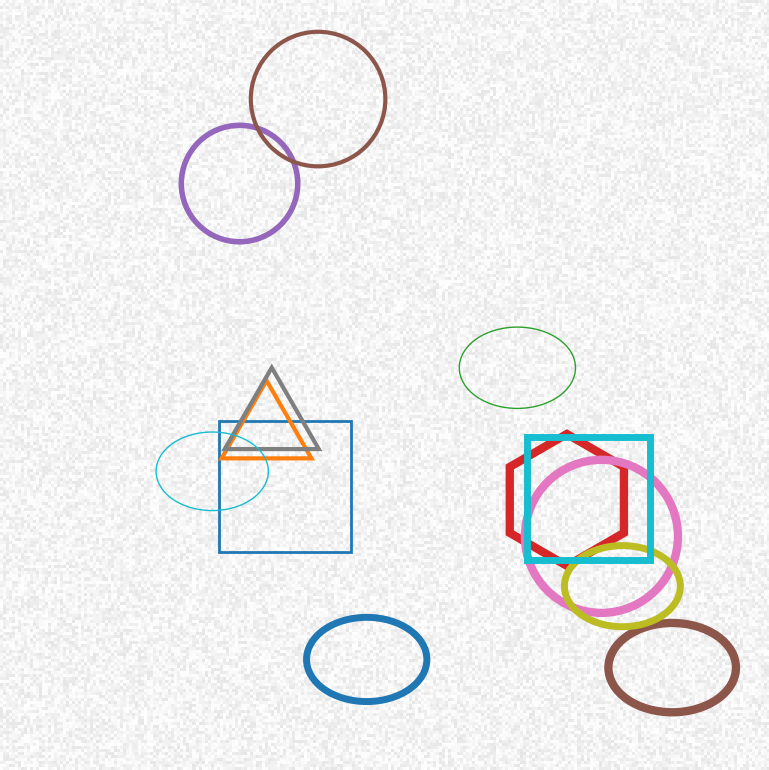[{"shape": "square", "thickness": 1, "radius": 0.43, "center": [0.37, 0.368]}, {"shape": "oval", "thickness": 2.5, "radius": 0.39, "center": [0.476, 0.144]}, {"shape": "triangle", "thickness": 1.5, "radius": 0.34, "center": [0.346, 0.438]}, {"shape": "oval", "thickness": 0.5, "radius": 0.38, "center": [0.672, 0.522]}, {"shape": "hexagon", "thickness": 3, "radius": 0.43, "center": [0.736, 0.351]}, {"shape": "circle", "thickness": 2, "radius": 0.38, "center": [0.311, 0.762]}, {"shape": "oval", "thickness": 3, "radius": 0.41, "center": [0.873, 0.133]}, {"shape": "circle", "thickness": 1.5, "radius": 0.44, "center": [0.413, 0.871]}, {"shape": "circle", "thickness": 3, "radius": 0.5, "center": [0.781, 0.303]}, {"shape": "triangle", "thickness": 1.5, "radius": 0.35, "center": [0.353, 0.452]}, {"shape": "oval", "thickness": 2.5, "radius": 0.38, "center": [0.808, 0.239]}, {"shape": "square", "thickness": 2.5, "radius": 0.4, "center": [0.764, 0.352]}, {"shape": "oval", "thickness": 0.5, "radius": 0.36, "center": [0.276, 0.388]}]